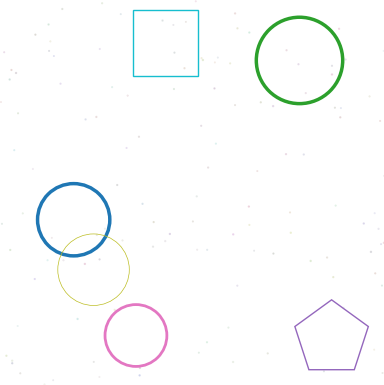[{"shape": "circle", "thickness": 2.5, "radius": 0.47, "center": [0.191, 0.429]}, {"shape": "circle", "thickness": 2.5, "radius": 0.56, "center": [0.778, 0.843]}, {"shape": "pentagon", "thickness": 1, "radius": 0.5, "center": [0.861, 0.121]}, {"shape": "circle", "thickness": 2, "radius": 0.4, "center": [0.353, 0.129]}, {"shape": "circle", "thickness": 0.5, "radius": 0.46, "center": [0.243, 0.3]}, {"shape": "square", "thickness": 1, "radius": 0.43, "center": [0.43, 0.888]}]